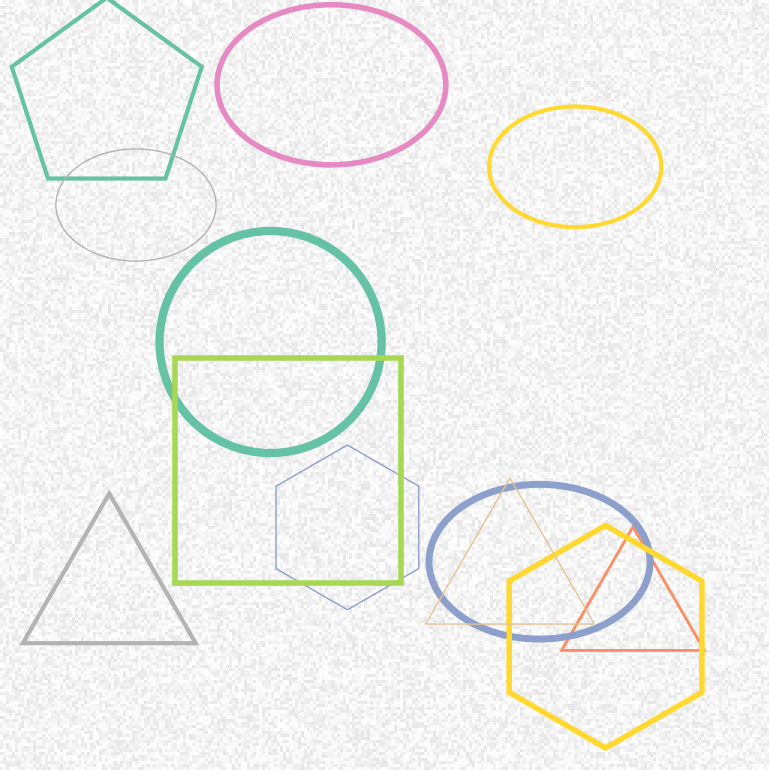[{"shape": "pentagon", "thickness": 1.5, "radius": 0.65, "center": [0.139, 0.873]}, {"shape": "circle", "thickness": 3, "radius": 0.72, "center": [0.351, 0.556]}, {"shape": "triangle", "thickness": 1, "radius": 0.54, "center": [0.822, 0.209]}, {"shape": "hexagon", "thickness": 0.5, "radius": 0.54, "center": [0.451, 0.315]}, {"shape": "oval", "thickness": 2.5, "radius": 0.72, "center": [0.701, 0.27]}, {"shape": "oval", "thickness": 2, "radius": 0.74, "center": [0.43, 0.89]}, {"shape": "square", "thickness": 2, "radius": 0.73, "center": [0.374, 0.389]}, {"shape": "oval", "thickness": 1.5, "radius": 0.56, "center": [0.747, 0.783]}, {"shape": "hexagon", "thickness": 2, "radius": 0.72, "center": [0.786, 0.173]}, {"shape": "triangle", "thickness": 0.5, "radius": 0.63, "center": [0.662, 0.253]}, {"shape": "triangle", "thickness": 1.5, "radius": 0.65, "center": [0.142, 0.229]}, {"shape": "oval", "thickness": 0.5, "radius": 0.52, "center": [0.177, 0.734]}]